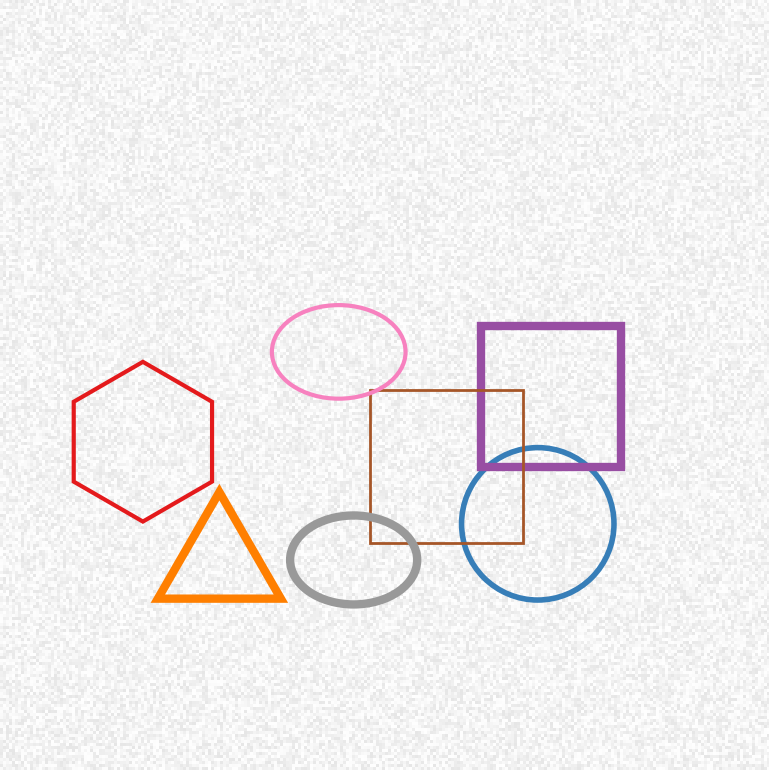[{"shape": "hexagon", "thickness": 1.5, "radius": 0.52, "center": [0.186, 0.426]}, {"shape": "circle", "thickness": 2, "radius": 0.49, "center": [0.698, 0.32]}, {"shape": "square", "thickness": 3, "radius": 0.46, "center": [0.716, 0.485]}, {"shape": "triangle", "thickness": 3, "radius": 0.46, "center": [0.285, 0.269]}, {"shape": "square", "thickness": 1, "radius": 0.5, "center": [0.58, 0.394]}, {"shape": "oval", "thickness": 1.5, "radius": 0.43, "center": [0.44, 0.543]}, {"shape": "oval", "thickness": 3, "radius": 0.41, "center": [0.459, 0.273]}]